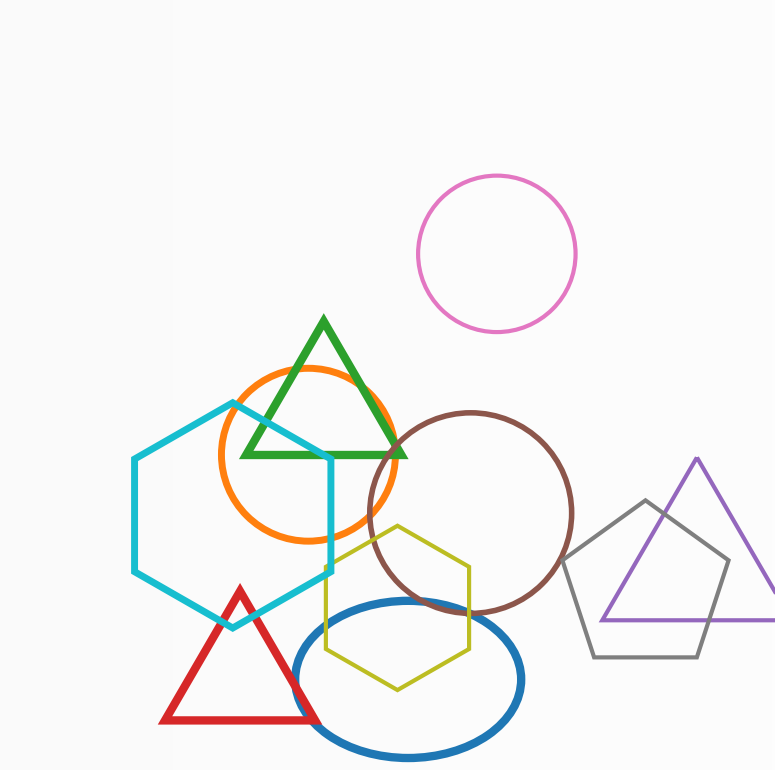[{"shape": "oval", "thickness": 3, "radius": 0.73, "center": [0.527, 0.118]}, {"shape": "circle", "thickness": 2.5, "radius": 0.56, "center": [0.398, 0.409]}, {"shape": "triangle", "thickness": 3, "radius": 0.58, "center": [0.418, 0.467]}, {"shape": "triangle", "thickness": 3, "radius": 0.56, "center": [0.31, 0.12]}, {"shape": "triangle", "thickness": 1.5, "radius": 0.7, "center": [0.899, 0.265]}, {"shape": "circle", "thickness": 2, "radius": 0.65, "center": [0.607, 0.334]}, {"shape": "circle", "thickness": 1.5, "radius": 0.51, "center": [0.641, 0.67]}, {"shape": "pentagon", "thickness": 1.5, "radius": 0.56, "center": [0.833, 0.237]}, {"shape": "hexagon", "thickness": 1.5, "radius": 0.53, "center": [0.513, 0.211]}, {"shape": "hexagon", "thickness": 2.5, "radius": 0.73, "center": [0.3, 0.331]}]